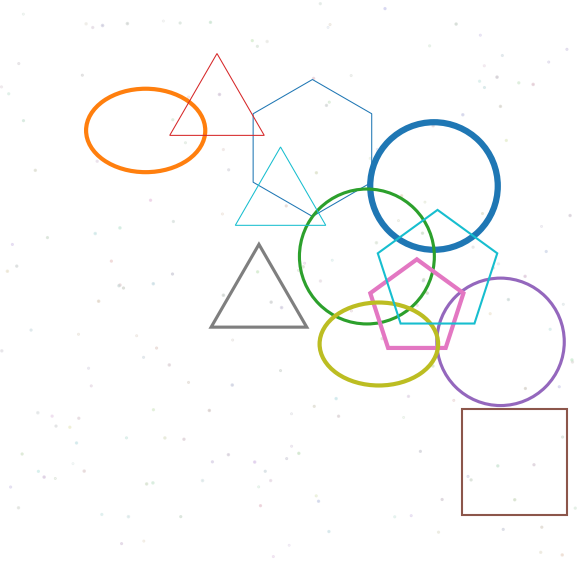[{"shape": "circle", "thickness": 3, "radius": 0.55, "center": [0.752, 0.677]}, {"shape": "hexagon", "thickness": 0.5, "radius": 0.59, "center": [0.541, 0.743]}, {"shape": "oval", "thickness": 2, "radius": 0.52, "center": [0.252, 0.773]}, {"shape": "circle", "thickness": 1.5, "radius": 0.58, "center": [0.635, 0.555]}, {"shape": "triangle", "thickness": 0.5, "radius": 0.47, "center": [0.376, 0.812]}, {"shape": "circle", "thickness": 1.5, "radius": 0.55, "center": [0.867, 0.407]}, {"shape": "square", "thickness": 1, "radius": 0.46, "center": [0.891, 0.199]}, {"shape": "pentagon", "thickness": 2, "radius": 0.42, "center": [0.722, 0.465]}, {"shape": "triangle", "thickness": 1.5, "radius": 0.48, "center": [0.448, 0.48]}, {"shape": "oval", "thickness": 2, "radius": 0.51, "center": [0.656, 0.403]}, {"shape": "triangle", "thickness": 0.5, "radius": 0.45, "center": [0.486, 0.654]}, {"shape": "pentagon", "thickness": 1, "radius": 0.54, "center": [0.758, 0.527]}]